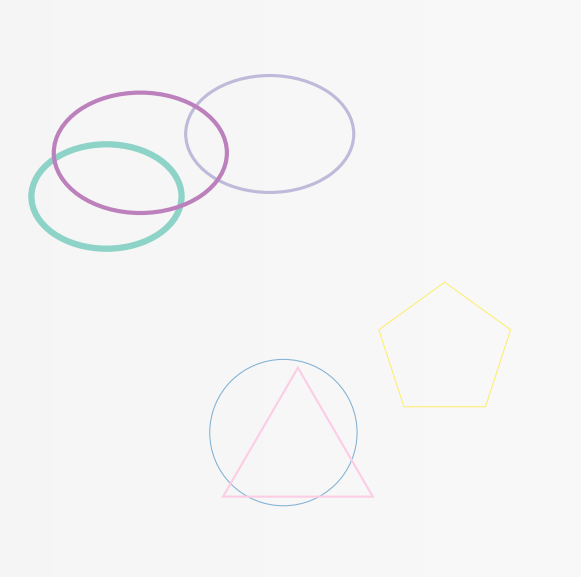[{"shape": "oval", "thickness": 3, "radius": 0.65, "center": [0.183, 0.659]}, {"shape": "oval", "thickness": 1.5, "radius": 0.72, "center": [0.464, 0.767]}, {"shape": "circle", "thickness": 0.5, "radius": 0.63, "center": [0.488, 0.25]}, {"shape": "triangle", "thickness": 1, "radius": 0.74, "center": [0.513, 0.214]}, {"shape": "oval", "thickness": 2, "radius": 0.74, "center": [0.241, 0.735]}, {"shape": "pentagon", "thickness": 0.5, "radius": 0.6, "center": [0.765, 0.391]}]